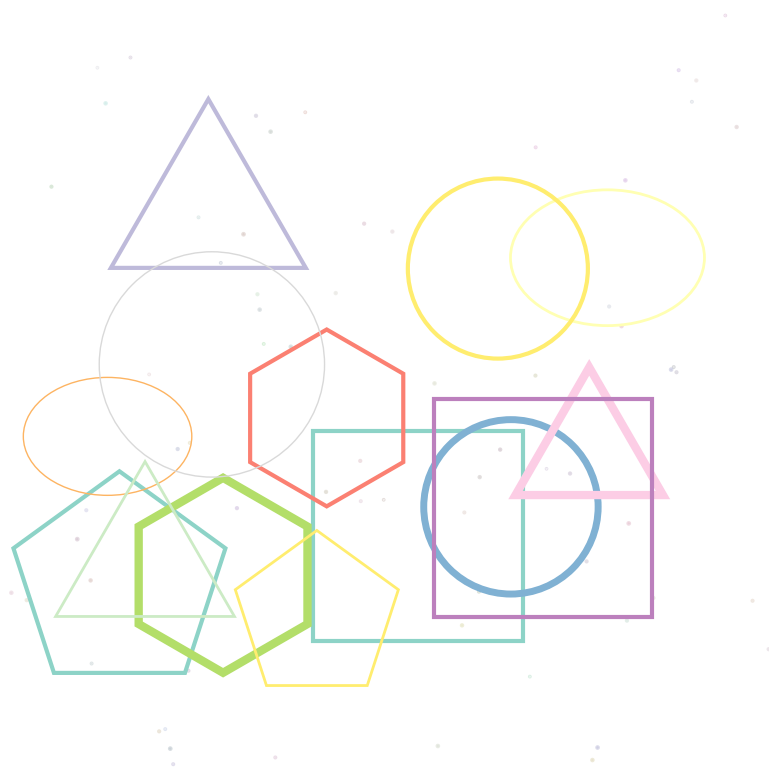[{"shape": "square", "thickness": 1.5, "radius": 0.68, "center": [0.543, 0.304]}, {"shape": "pentagon", "thickness": 1.5, "radius": 0.72, "center": [0.155, 0.243]}, {"shape": "oval", "thickness": 1, "radius": 0.63, "center": [0.789, 0.665]}, {"shape": "triangle", "thickness": 1.5, "radius": 0.73, "center": [0.271, 0.725]}, {"shape": "hexagon", "thickness": 1.5, "radius": 0.57, "center": [0.424, 0.457]}, {"shape": "circle", "thickness": 2.5, "radius": 0.57, "center": [0.664, 0.342]}, {"shape": "oval", "thickness": 0.5, "radius": 0.55, "center": [0.14, 0.433]}, {"shape": "hexagon", "thickness": 3, "radius": 0.63, "center": [0.29, 0.253]}, {"shape": "triangle", "thickness": 3, "radius": 0.55, "center": [0.765, 0.412]}, {"shape": "circle", "thickness": 0.5, "radius": 0.73, "center": [0.275, 0.527]}, {"shape": "square", "thickness": 1.5, "radius": 0.71, "center": [0.706, 0.34]}, {"shape": "triangle", "thickness": 1, "radius": 0.67, "center": [0.188, 0.266]}, {"shape": "circle", "thickness": 1.5, "radius": 0.58, "center": [0.647, 0.651]}, {"shape": "pentagon", "thickness": 1, "radius": 0.56, "center": [0.411, 0.2]}]